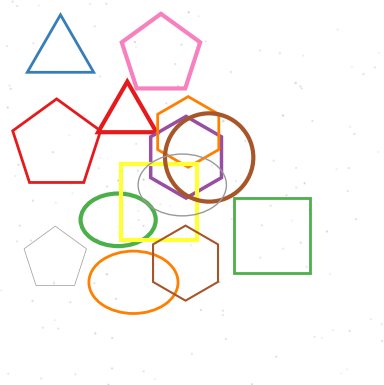[{"shape": "pentagon", "thickness": 2, "radius": 0.6, "center": [0.147, 0.623]}, {"shape": "triangle", "thickness": 3, "radius": 0.44, "center": [0.331, 0.7]}, {"shape": "triangle", "thickness": 2, "radius": 0.5, "center": [0.157, 0.862]}, {"shape": "oval", "thickness": 3, "radius": 0.49, "center": [0.307, 0.429]}, {"shape": "square", "thickness": 2, "radius": 0.49, "center": [0.706, 0.389]}, {"shape": "hexagon", "thickness": 2.5, "radius": 0.53, "center": [0.483, 0.592]}, {"shape": "hexagon", "thickness": 2, "radius": 0.46, "center": [0.489, 0.657]}, {"shape": "oval", "thickness": 2, "radius": 0.58, "center": [0.347, 0.267]}, {"shape": "square", "thickness": 3, "radius": 0.49, "center": [0.413, 0.475]}, {"shape": "circle", "thickness": 3, "radius": 0.57, "center": [0.543, 0.591]}, {"shape": "hexagon", "thickness": 1.5, "radius": 0.49, "center": [0.482, 0.317]}, {"shape": "pentagon", "thickness": 3, "radius": 0.54, "center": [0.418, 0.857]}, {"shape": "oval", "thickness": 1, "radius": 0.57, "center": [0.473, 0.52]}, {"shape": "pentagon", "thickness": 0.5, "radius": 0.43, "center": [0.144, 0.327]}]